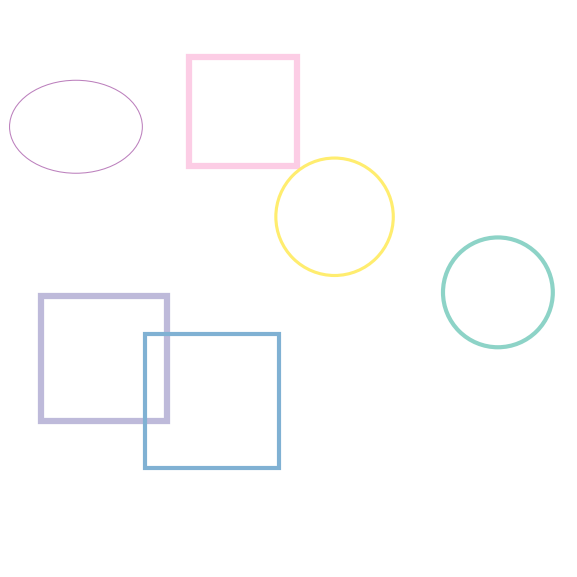[{"shape": "circle", "thickness": 2, "radius": 0.48, "center": [0.862, 0.493]}, {"shape": "square", "thickness": 3, "radius": 0.54, "center": [0.181, 0.378]}, {"shape": "square", "thickness": 2, "radius": 0.58, "center": [0.367, 0.304]}, {"shape": "square", "thickness": 3, "radius": 0.47, "center": [0.421, 0.806]}, {"shape": "oval", "thickness": 0.5, "radius": 0.57, "center": [0.132, 0.78]}, {"shape": "circle", "thickness": 1.5, "radius": 0.51, "center": [0.579, 0.624]}]